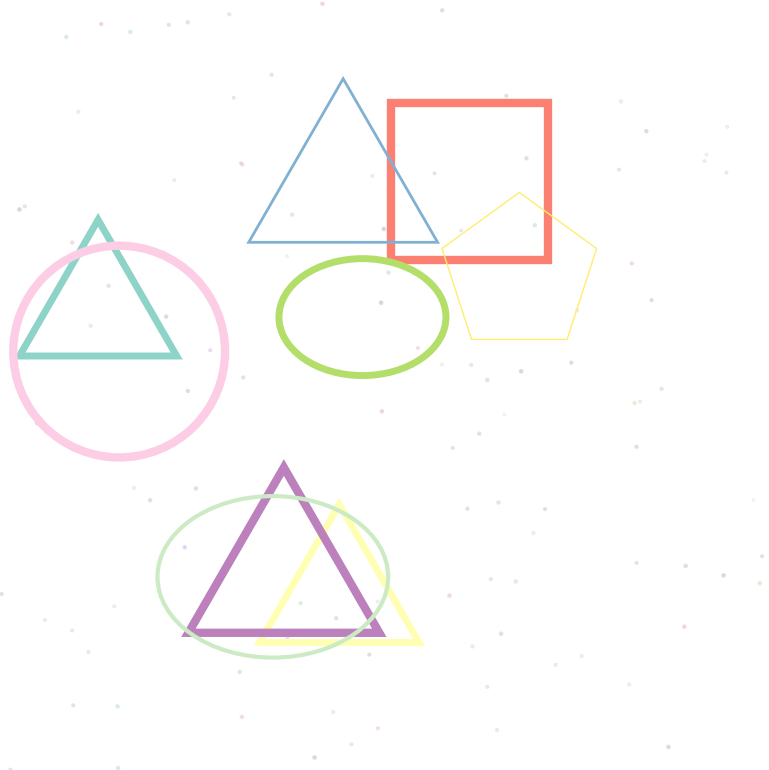[{"shape": "triangle", "thickness": 2.5, "radius": 0.59, "center": [0.127, 0.597]}, {"shape": "triangle", "thickness": 2.5, "radius": 0.6, "center": [0.441, 0.225]}, {"shape": "square", "thickness": 3, "radius": 0.51, "center": [0.609, 0.764]}, {"shape": "triangle", "thickness": 1, "radius": 0.71, "center": [0.446, 0.756]}, {"shape": "oval", "thickness": 2.5, "radius": 0.54, "center": [0.471, 0.588]}, {"shape": "circle", "thickness": 3, "radius": 0.69, "center": [0.155, 0.543]}, {"shape": "triangle", "thickness": 3, "radius": 0.72, "center": [0.369, 0.25]}, {"shape": "oval", "thickness": 1.5, "radius": 0.75, "center": [0.354, 0.251]}, {"shape": "pentagon", "thickness": 0.5, "radius": 0.53, "center": [0.674, 0.645]}]